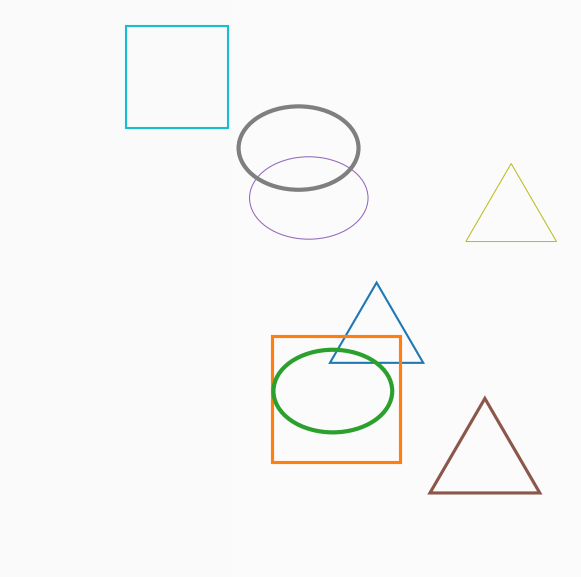[{"shape": "triangle", "thickness": 1, "radius": 0.46, "center": [0.648, 0.417]}, {"shape": "square", "thickness": 1.5, "radius": 0.55, "center": [0.578, 0.308]}, {"shape": "oval", "thickness": 2, "radius": 0.51, "center": [0.573, 0.322]}, {"shape": "oval", "thickness": 0.5, "radius": 0.51, "center": [0.531, 0.656]}, {"shape": "triangle", "thickness": 1.5, "radius": 0.55, "center": [0.834, 0.2]}, {"shape": "oval", "thickness": 2, "radius": 0.52, "center": [0.514, 0.743]}, {"shape": "triangle", "thickness": 0.5, "radius": 0.45, "center": [0.879, 0.626]}, {"shape": "square", "thickness": 1, "radius": 0.44, "center": [0.304, 0.866]}]